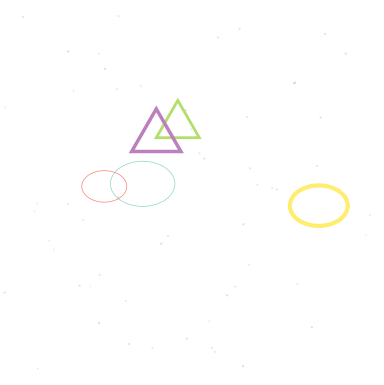[{"shape": "oval", "thickness": 0.5, "radius": 0.42, "center": [0.371, 0.523]}, {"shape": "oval", "thickness": 0.5, "radius": 0.29, "center": [0.271, 0.516]}, {"shape": "triangle", "thickness": 2, "radius": 0.32, "center": [0.462, 0.675]}, {"shape": "triangle", "thickness": 2.5, "radius": 0.37, "center": [0.406, 0.643]}, {"shape": "oval", "thickness": 3, "radius": 0.38, "center": [0.828, 0.466]}]